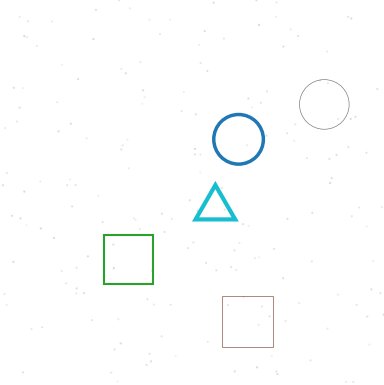[{"shape": "circle", "thickness": 2.5, "radius": 0.32, "center": [0.62, 0.638]}, {"shape": "square", "thickness": 1.5, "radius": 0.32, "center": [0.334, 0.326]}, {"shape": "square", "thickness": 0.5, "radius": 0.33, "center": [0.643, 0.166]}, {"shape": "circle", "thickness": 0.5, "radius": 0.32, "center": [0.842, 0.729]}, {"shape": "triangle", "thickness": 3, "radius": 0.3, "center": [0.559, 0.46]}]